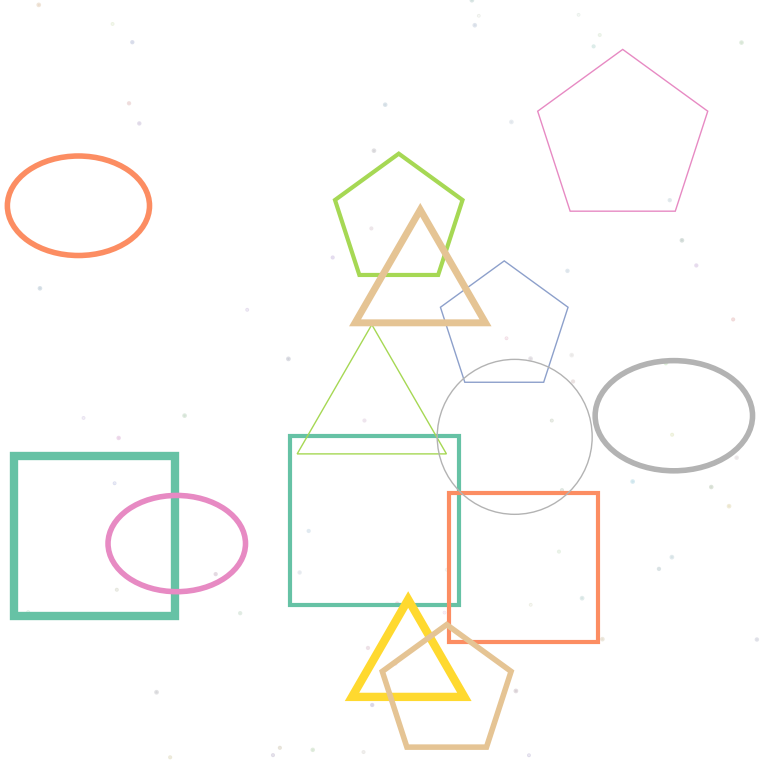[{"shape": "square", "thickness": 3, "radius": 0.52, "center": [0.123, 0.304]}, {"shape": "square", "thickness": 1.5, "radius": 0.55, "center": [0.487, 0.324]}, {"shape": "square", "thickness": 1.5, "radius": 0.48, "center": [0.68, 0.263]}, {"shape": "oval", "thickness": 2, "radius": 0.46, "center": [0.102, 0.733]}, {"shape": "pentagon", "thickness": 0.5, "radius": 0.44, "center": [0.655, 0.574]}, {"shape": "oval", "thickness": 2, "radius": 0.45, "center": [0.23, 0.294]}, {"shape": "pentagon", "thickness": 0.5, "radius": 0.58, "center": [0.809, 0.82]}, {"shape": "triangle", "thickness": 0.5, "radius": 0.56, "center": [0.483, 0.466]}, {"shape": "pentagon", "thickness": 1.5, "radius": 0.44, "center": [0.518, 0.713]}, {"shape": "triangle", "thickness": 3, "radius": 0.42, "center": [0.53, 0.137]}, {"shape": "pentagon", "thickness": 2, "radius": 0.44, "center": [0.58, 0.101]}, {"shape": "triangle", "thickness": 2.5, "radius": 0.49, "center": [0.546, 0.63]}, {"shape": "circle", "thickness": 0.5, "radius": 0.5, "center": [0.668, 0.433]}, {"shape": "oval", "thickness": 2, "radius": 0.51, "center": [0.875, 0.46]}]